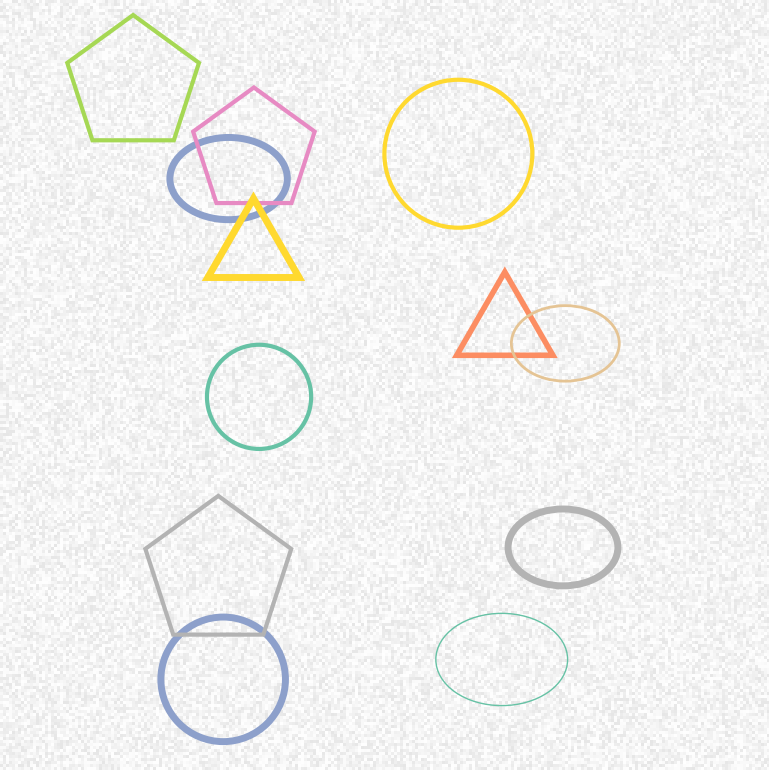[{"shape": "oval", "thickness": 0.5, "radius": 0.43, "center": [0.652, 0.144]}, {"shape": "circle", "thickness": 1.5, "radius": 0.34, "center": [0.336, 0.485]}, {"shape": "triangle", "thickness": 2, "radius": 0.36, "center": [0.656, 0.575]}, {"shape": "circle", "thickness": 2.5, "radius": 0.4, "center": [0.29, 0.118]}, {"shape": "oval", "thickness": 2.5, "radius": 0.38, "center": [0.297, 0.768]}, {"shape": "pentagon", "thickness": 1.5, "radius": 0.41, "center": [0.33, 0.803]}, {"shape": "pentagon", "thickness": 1.5, "radius": 0.45, "center": [0.173, 0.891]}, {"shape": "circle", "thickness": 1.5, "radius": 0.48, "center": [0.595, 0.8]}, {"shape": "triangle", "thickness": 2.5, "radius": 0.34, "center": [0.329, 0.674]}, {"shape": "oval", "thickness": 1, "radius": 0.35, "center": [0.734, 0.554]}, {"shape": "pentagon", "thickness": 1.5, "radius": 0.5, "center": [0.283, 0.256]}, {"shape": "oval", "thickness": 2.5, "radius": 0.36, "center": [0.731, 0.289]}]